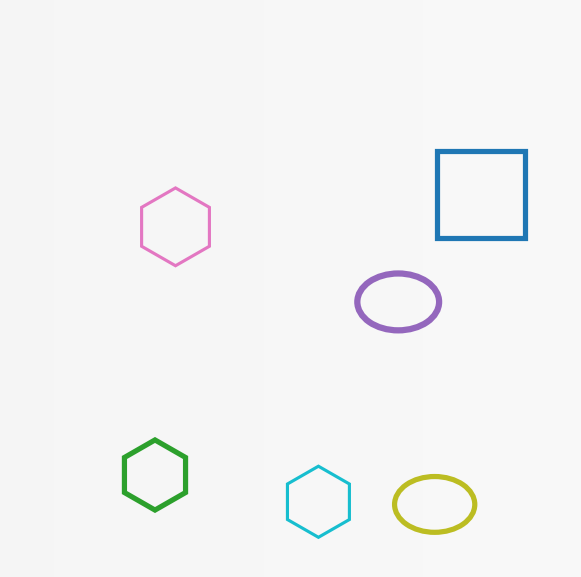[{"shape": "square", "thickness": 2.5, "radius": 0.38, "center": [0.827, 0.662]}, {"shape": "hexagon", "thickness": 2.5, "radius": 0.3, "center": [0.267, 0.177]}, {"shape": "oval", "thickness": 3, "radius": 0.35, "center": [0.685, 0.476]}, {"shape": "hexagon", "thickness": 1.5, "radius": 0.34, "center": [0.302, 0.606]}, {"shape": "oval", "thickness": 2.5, "radius": 0.35, "center": [0.748, 0.126]}, {"shape": "hexagon", "thickness": 1.5, "radius": 0.31, "center": [0.548, 0.13]}]